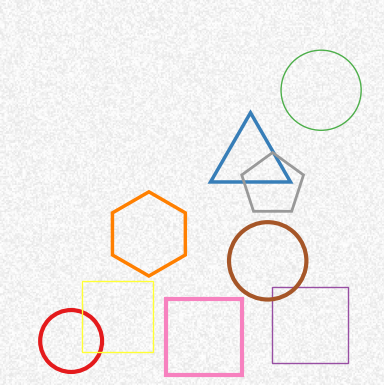[{"shape": "circle", "thickness": 3, "radius": 0.4, "center": [0.185, 0.114]}, {"shape": "triangle", "thickness": 2.5, "radius": 0.6, "center": [0.651, 0.587]}, {"shape": "circle", "thickness": 1, "radius": 0.52, "center": [0.834, 0.766]}, {"shape": "square", "thickness": 1, "radius": 0.49, "center": [0.806, 0.155]}, {"shape": "hexagon", "thickness": 2.5, "radius": 0.55, "center": [0.387, 0.392]}, {"shape": "square", "thickness": 1, "radius": 0.46, "center": [0.304, 0.179]}, {"shape": "circle", "thickness": 3, "radius": 0.5, "center": [0.695, 0.322]}, {"shape": "square", "thickness": 3, "radius": 0.49, "center": [0.53, 0.124]}, {"shape": "pentagon", "thickness": 2, "radius": 0.42, "center": [0.708, 0.519]}]